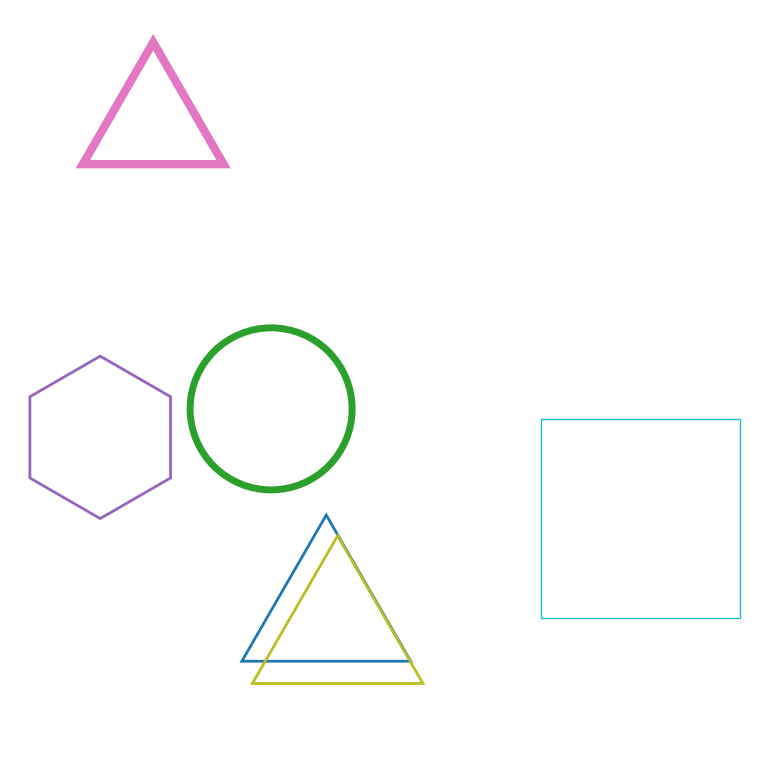[{"shape": "triangle", "thickness": 1, "radius": 0.63, "center": [0.424, 0.205]}, {"shape": "circle", "thickness": 2.5, "radius": 0.53, "center": [0.352, 0.469]}, {"shape": "hexagon", "thickness": 1, "radius": 0.53, "center": [0.13, 0.432]}, {"shape": "triangle", "thickness": 3, "radius": 0.53, "center": [0.199, 0.84]}, {"shape": "triangle", "thickness": 1, "radius": 0.64, "center": [0.439, 0.176]}, {"shape": "square", "thickness": 0.5, "radius": 0.65, "center": [0.832, 0.326]}]